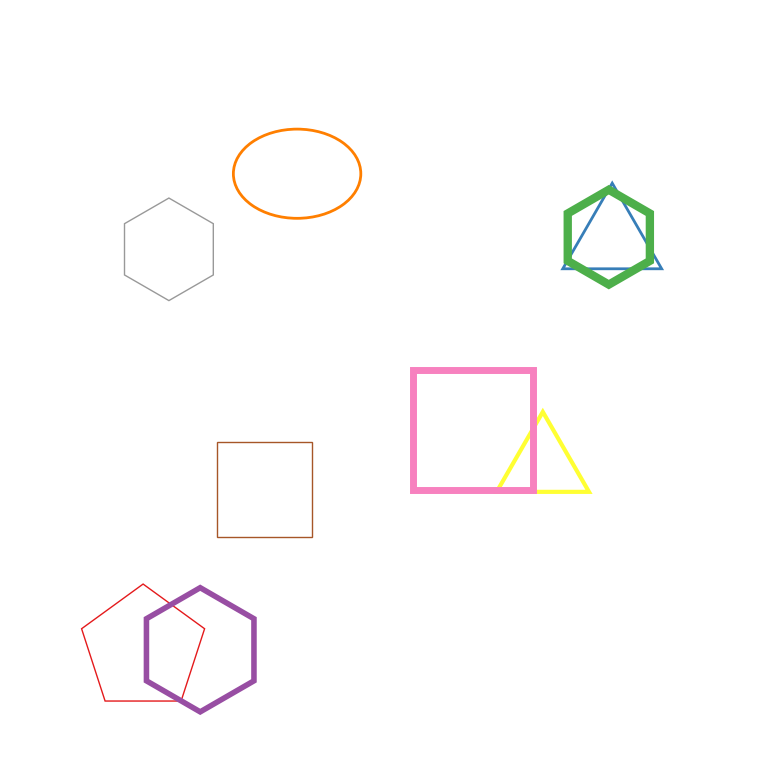[{"shape": "pentagon", "thickness": 0.5, "radius": 0.42, "center": [0.186, 0.158]}, {"shape": "triangle", "thickness": 1, "radius": 0.37, "center": [0.795, 0.688]}, {"shape": "hexagon", "thickness": 3, "radius": 0.31, "center": [0.791, 0.692]}, {"shape": "hexagon", "thickness": 2, "radius": 0.4, "center": [0.26, 0.156]}, {"shape": "oval", "thickness": 1, "radius": 0.41, "center": [0.386, 0.774]}, {"shape": "triangle", "thickness": 1.5, "radius": 0.35, "center": [0.705, 0.396]}, {"shape": "square", "thickness": 0.5, "radius": 0.31, "center": [0.343, 0.364]}, {"shape": "square", "thickness": 2.5, "radius": 0.39, "center": [0.614, 0.442]}, {"shape": "hexagon", "thickness": 0.5, "radius": 0.33, "center": [0.219, 0.676]}]